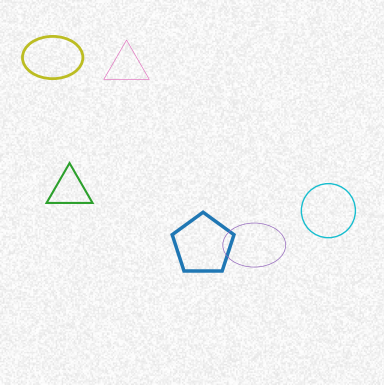[{"shape": "pentagon", "thickness": 2.5, "radius": 0.42, "center": [0.528, 0.364]}, {"shape": "triangle", "thickness": 1.5, "radius": 0.34, "center": [0.181, 0.507]}, {"shape": "oval", "thickness": 0.5, "radius": 0.41, "center": [0.66, 0.363]}, {"shape": "triangle", "thickness": 0.5, "radius": 0.34, "center": [0.329, 0.828]}, {"shape": "oval", "thickness": 2, "radius": 0.39, "center": [0.137, 0.851]}, {"shape": "circle", "thickness": 1, "radius": 0.35, "center": [0.853, 0.453]}]